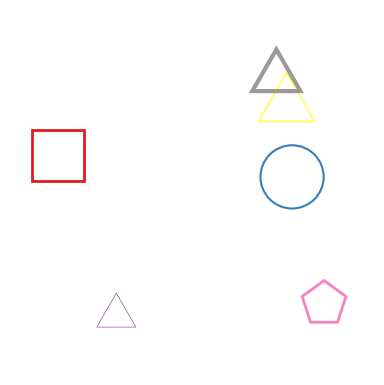[{"shape": "square", "thickness": 2, "radius": 0.33, "center": [0.151, 0.596]}, {"shape": "circle", "thickness": 1.5, "radius": 0.41, "center": [0.759, 0.541]}, {"shape": "triangle", "thickness": 0.5, "radius": 0.29, "center": [0.302, 0.18]}, {"shape": "triangle", "thickness": 1, "radius": 0.42, "center": [0.744, 0.727]}, {"shape": "pentagon", "thickness": 2, "radius": 0.3, "center": [0.842, 0.211]}, {"shape": "triangle", "thickness": 3, "radius": 0.36, "center": [0.718, 0.799]}]